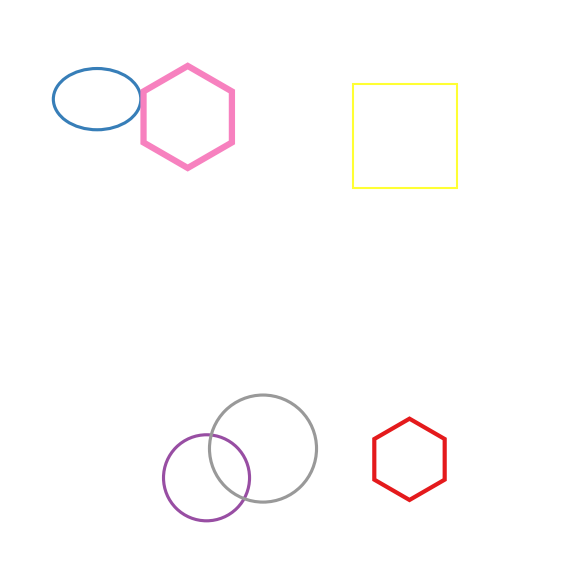[{"shape": "hexagon", "thickness": 2, "radius": 0.35, "center": [0.709, 0.204]}, {"shape": "oval", "thickness": 1.5, "radius": 0.38, "center": [0.168, 0.827]}, {"shape": "circle", "thickness": 1.5, "radius": 0.37, "center": [0.358, 0.172]}, {"shape": "square", "thickness": 1, "radius": 0.45, "center": [0.702, 0.763]}, {"shape": "hexagon", "thickness": 3, "radius": 0.44, "center": [0.325, 0.797]}, {"shape": "circle", "thickness": 1.5, "radius": 0.46, "center": [0.455, 0.222]}]